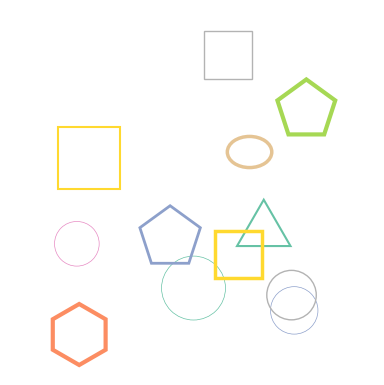[{"shape": "circle", "thickness": 0.5, "radius": 0.42, "center": [0.503, 0.252]}, {"shape": "triangle", "thickness": 1.5, "radius": 0.4, "center": [0.685, 0.401]}, {"shape": "hexagon", "thickness": 3, "radius": 0.4, "center": [0.206, 0.131]}, {"shape": "pentagon", "thickness": 2, "radius": 0.41, "center": [0.442, 0.383]}, {"shape": "circle", "thickness": 0.5, "radius": 0.31, "center": [0.764, 0.194]}, {"shape": "circle", "thickness": 0.5, "radius": 0.29, "center": [0.2, 0.367]}, {"shape": "pentagon", "thickness": 3, "radius": 0.39, "center": [0.796, 0.715]}, {"shape": "square", "thickness": 1.5, "radius": 0.4, "center": [0.231, 0.59]}, {"shape": "square", "thickness": 2.5, "radius": 0.31, "center": [0.619, 0.338]}, {"shape": "oval", "thickness": 2.5, "radius": 0.29, "center": [0.648, 0.605]}, {"shape": "circle", "thickness": 1, "radius": 0.32, "center": [0.757, 0.234]}, {"shape": "square", "thickness": 1, "radius": 0.31, "center": [0.592, 0.858]}]